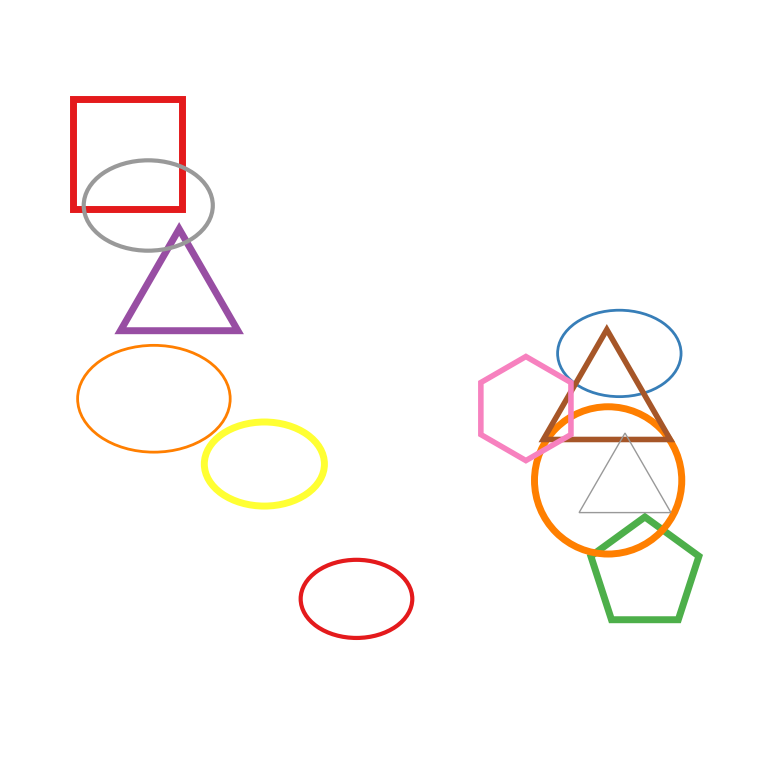[{"shape": "square", "thickness": 2.5, "radius": 0.35, "center": [0.166, 0.8]}, {"shape": "oval", "thickness": 1.5, "radius": 0.36, "center": [0.463, 0.222]}, {"shape": "oval", "thickness": 1, "radius": 0.4, "center": [0.804, 0.541]}, {"shape": "pentagon", "thickness": 2.5, "radius": 0.37, "center": [0.838, 0.255]}, {"shape": "triangle", "thickness": 2.5, "radius": 0.44, "center": [0.233, 0.615]}, {"shape": "circle", "thickness": 2.5, "radius": 0.48, "center": [0.79, 0.376]}, {"shape": "oval", "thickness": 1, "radius": 0.5, "center": [0.2, 0.482]}, {"shape": "oval", "thickness": 2.5, "radius": 0.39, "center": [0.343, 0.397]}, {"shape": "triangle", "thickness": 2, "radius": 0.48, "center": [0.788, 0.477]}, {"shape": "hexagon", "thickness": 2, "radius": 0.34, "center": [0.683, 0.469]}, {"shape": "oval", "thickness": 1.5, "radius": 0.42, "center": [0.193, 0.733]}, {"shape": "triangle", "thickness": 0.5, "radius": 0.34, "center": [0.812, 0.369]}]